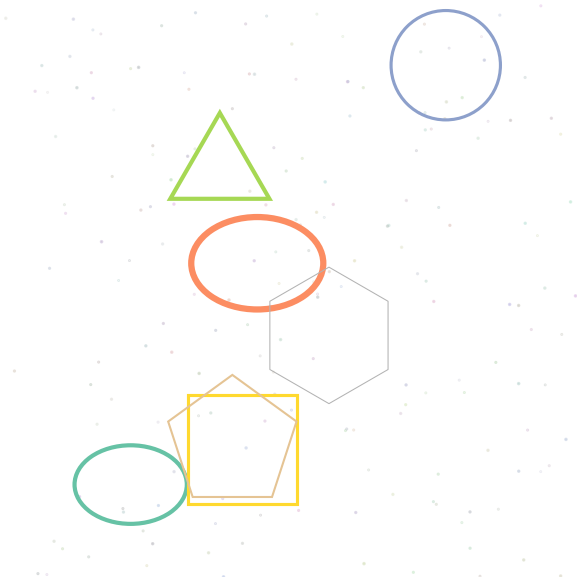[{"shape": "oval", "thickness": 2, "radius": 0.49, "center": [0.226, 0.16]}, {"shape": "oval", "thickness": 3, "radius": 0.57, "center": [0.445, 0.543]}, {"shape": "circle", "thickness": 1.5, "radius": 0.47, "center": [0.772, 0.886]}, {"shape": "triangle", "thickness": 2, "radius": 0.5, "center": [0.381, 0.704]}, {"shape": "square", "thickness": 1.5, "radius": 0.47, "center": [0.42, 0.221]}, {"shape": "pentagon", "thickness": 1, "radius": 0.58, "center": [0.402, 0.233]}, {"shape": "hexagon", "thickness": 0.5, "radius": 0.59, "center": [0.57, 0.418]}]